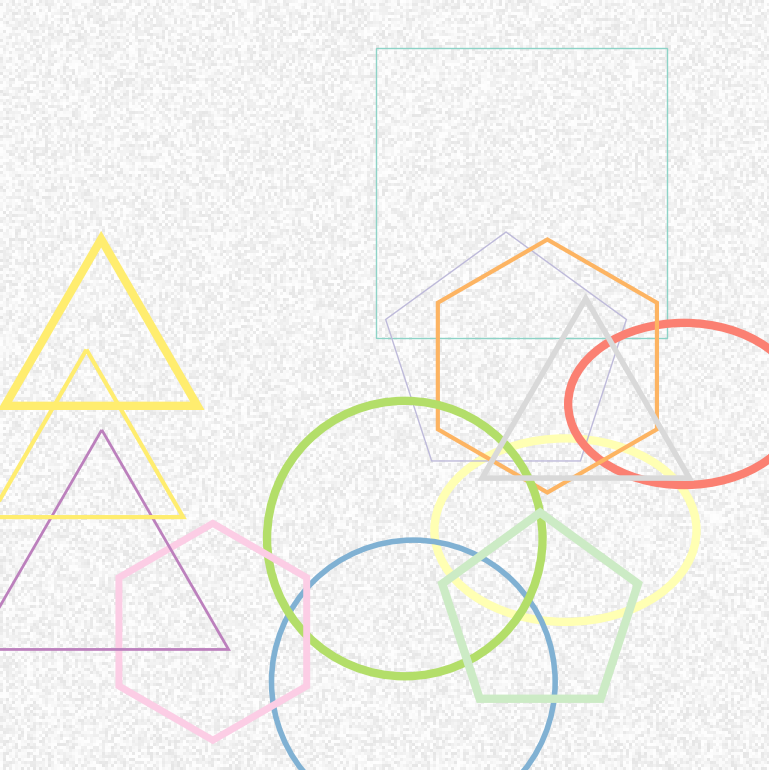[{"shape": "square", "thickness": 0.5, "radius": 0.94, "center": [0.677, 0.749]}, {"shape": "oval", "thickness": 3, "radius": 0.85, "center": [0.734, 0.311]}, {"shape": "pentagon", "thickness": 0.5, "radius": 0.82, "center": [0.657, 0.534]}, {"shape": "oval", "thickness": 3, "radius": 0.75, "center": [0.888, 0.475]}, {"shape": "circle", "thickness": 2, "radius": 0.92, "center": [0.537, 0.114]}, {"shape": "hexagon", "thickness": 1.5, "radius": 0.82, "center": [0.711, 0.525]}, {"shape": "circle", "thickness": 3, "radius": 0.89, "center": [0.526, 0.301]}, {"shape": "hexagon", "thickness": 2.5, "radius": 0.7, "center": [0.276, 0.179]}, {"shape": "triangle", "thickness": 2, "radius": 0.78, "center": [0.761, 0.457]}, {"shape": "triangle", "thickness": 1, "radius": 0.95, "center": [0.132, 0.252]}, {"shape": "pentagon", "thickness": 3, "radius": 0.67, "center": [0.701, 0.201]}, {"shape": "triangle", "thickness": 3, "radius": 0.72, "center": [0.131, 0.545]}, {"shape": "triangle", "thickness": 1.5, "radius": 0.73, "center": [0.112, 0.401]}]